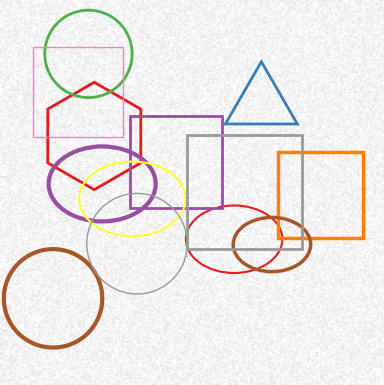[{"shape": "oval", "thickness": 1.5, "radius": 0.63, "center": [0.608, 0.379]}, {"shape": "hexagon", "thickness": 2, "radius": 0.7, "center": [0.245, 0.647]}, {"shape": "triangle", "thickness": 2, "radius": 0.54, "center": [0.679, 0.732]}, {"shape": "circle", "thickness": 2, "radius": 0.57, "center": [0.23, 0.86]}, {"shape": "oval", "thickness": 3, "radius": 0.7, "center": [0.265, 0.522]}, {"shape": "square", "thickness": 2, "radius": 0.6, "center": [0.458, 0.579]}, {"shape": "square", "thickness": 2.5, "radius": 0.55, "center": [0.833, 0.493]}, {"shape": "oval", "thickness": 1.5, "radius": 0.69, "center": [0.344, 0.484]}, {"shape": "oval", "thickness": 2.5, "radius": 0.5, "center": [0.706, 0.365]}, {"shape": "circle", "thickness": 3, "radius": 0.64, "center": [0.138, 0.225]}, {"shape": "square", "thickness": 1, "radius": 0.58, "center": [0.203, 0.762]}, {"shape": "circle", "thickness": 1, "radius": 0.65, "center": [0.356, 0.367]}, {"shape": "square", "thickness": 2, "radius": 0.74, "center": [0.634, 0.501]}]